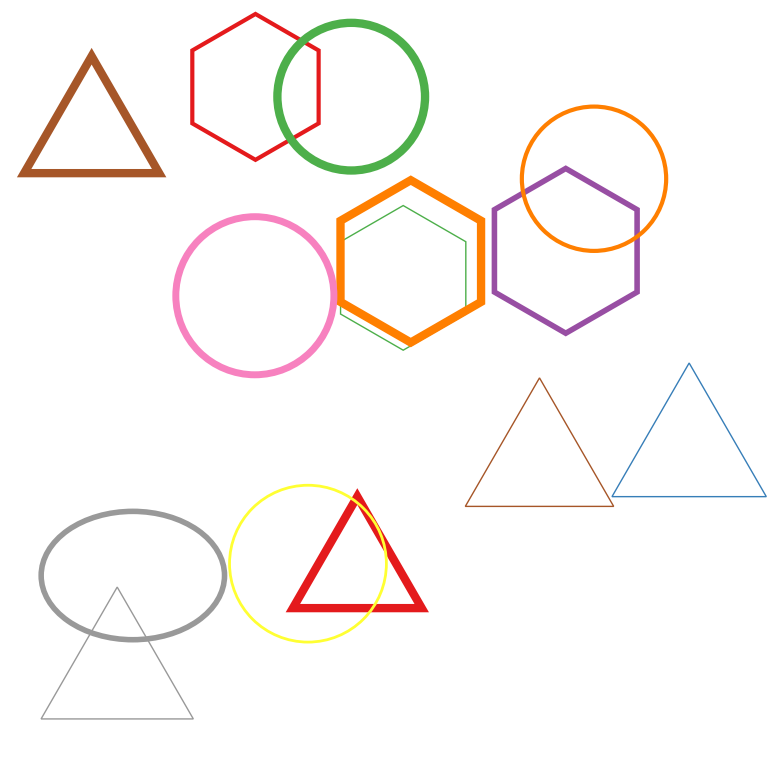[{"shape": "triangle", "thickness": 3, "radius": 0.48, "center": [0.464, 0.259]}, {"shape": "hexagon", "thickness": 1.5, "radius": 0.47, "center": [0.332, 0.887]}, {"shape": "triangle", "thickness": 0.5, "radius": 0.58, "center": [0.895, 0.413]}, {"shape": "hexagon", "thickness": 0.5, "radius": 0.47, "center": [0.524, 0.639]}, {"shape": "circle", "thickness": 3, "radius": 0.48, "center": [0.456, 0.874]}, {"shape": "hexagon", "thickness": 2, "radius": 0.53, "center": [0.735, 0.674]}, {"shape": "hexagon", "thickness": 3, "radius": 0.53, "center": [0.533, 0.661]}, {"shape": "circle", "thickness": 1.5, "radius": 0.47, "center": [0.771, 0.768]}, {"shape": "circle", "thickness": 1, "radius": 0.51, "center": [0.4, 0.268]}, {"shape": "triangle", "thickness": 3, "radius": 0.51, "center": [0.119, 0.826]}, {"shape": "triangle", "thickness": 0.5, "radius": 0.56, "center": [0.701, 0.398]}, {"shape": "circle", "thickness": 2.5, "radius": 0.51, "center": [0.331, 0.616]}, {"shape": "oval", "thickness": 2, "radius": 0.6, "center": [0.173, 0.253]}, {"shape": "triangle", "thickness": 0.5, "radius": 0.57, "center": [0.152, 0.123]}]